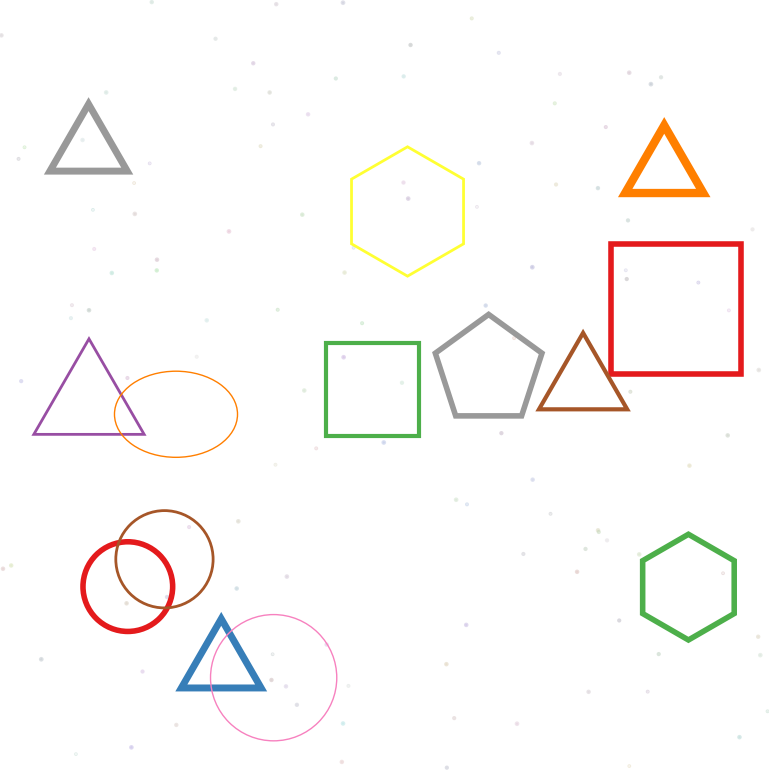[{"shape": "square", "thickness": 2, "radius": 0.42, "center": [0.878, 0.598]}, {"shape": "circle", "thickness": 2, "radius": 0.29, "center": [0.166, 0.238]}, {"shape": "triangle", "thickness": 2.5, "radius": 0.3, "center": [0.287, 0.136]}, {"shape": "hexagon", "thickness": 2, "radius": 0.34, "center": [0.894, 0.237]}, {"shape": "square", "thickness": 1.5, "radius": 0.3, "center": [0.484, 0.494]}, {"shape": "triangle", "thickness": 1, "radius": 0.41, "center": [0.116, 0.477]}, {"shape": "oval", "thickness": 0.5, "radius": 0.4, "center": [0.229, 0.462]}, {"shape": "triangle", "thickness": 3, "radius": 0.29, "center": [0.863, 0.779]}, {"shape": "hexagon", "thickness": 1, "radius": 0.42, "center": [0.529, 0.725]}, {"shape": "triangle", "thickness": 1.5, "radius": 0.33, "center": [0.757, 0.501]}, {"shape": "circle", "thickness": 1, "radius": 0.32, "center": [0.214, 0.274]}, {"shape": "circle", "thickness": 0.5, "radius": 0.41, "center": [0.355, 0.12]}, {"shape": "triangle", "thickness": 2.5, "radius": 0.29, "center": [0.115, 0.807]}, {"shape": "pentagon", "thickness": 2, "radius": 0.36, "center": [0.635, 0.519]}]